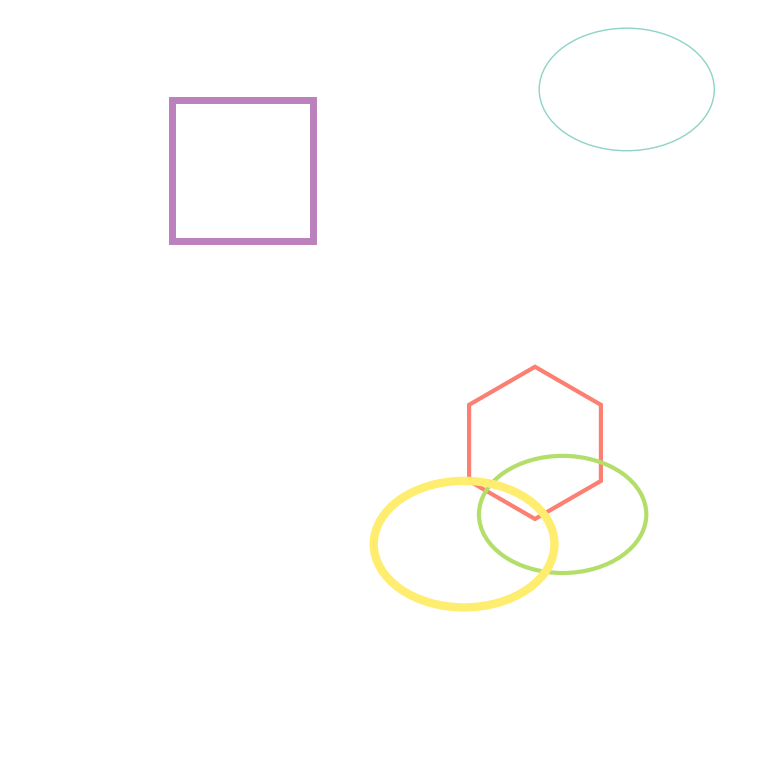[{"shape": "oval", "thickness": 0.5, "radius": 0.57, "center": [0.814, 0.884]}, {"shape": "hexagon", "thickness": 1.5, "radius": 0.49, "center": [0.695, 0.425]}, {"shape": "oval", "thickness": 1.5, "radius": 0.54, "center": [0.731, 0.332]}, {"shape": "square", "thickness": 2.5, "radius": 0.46, "center": [0.315, 0.778]}, {"shape": "oval", "thickness": 3, "radius": 0.59, "center": [0.603, 0.293]}]